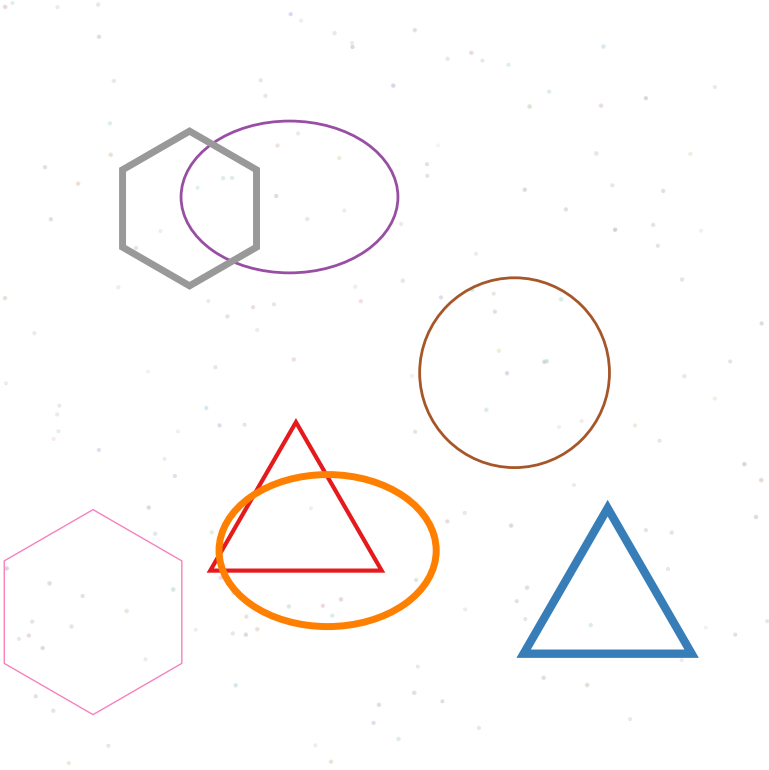[{"shape": "triangle", "thickness": 1.5, "radius": 0.64, "center": [0.384, 0.323]}, {"shape": "triangle", "thickness": 3, "radius": 0.63, "center": [0.789, 0.214]}, {"shape": "oval", "thickness": 1, "radius": 0.7, "center": [0.376, 0.744]}, {"shape": "oval", "thickness": 2.5, "radius": 0.71, "center": [0.425, 0.285]}, {"shape": "circle", "thickness": 1, "radius": 0.62, "center": [0.668, 0.516]}, {"shape": "hexagon", "thickness": 0.5, "radius": 0.67, "center": [0.121, 0.205]}, {"shape": "hexagon", "thickness": 2.5, "radius": 0.5, "center": [0.246, 0.729]}]